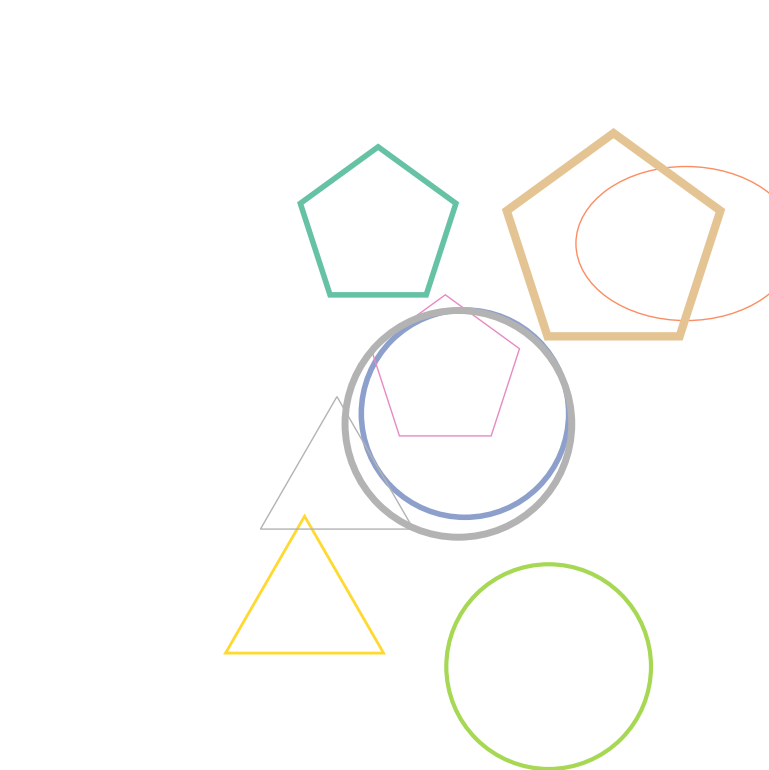[{"shape": "pentagon", "thickness": 2, "radius": 0.53, "center": [0.491, 0.703]}, {"shape": "oval", "thickness": 0.5, "radius": 0.71, "center": [0.891, 0.684]}, {"shape": "circle", "thickness": 2, "radius": 0.67, "center": [0.604, 0.463]}, {"shape": "pentagon", "thickness": 0.5, "radius": 0.51, "center": [0.578, 0.516]}, {"shape": "circle", "thickness": 1.5, "radius": 0.66, "center": [0.713, 0.134]}, {"shape": "triangle", "thickness": 1, "radius": 0.59, "center": [0.396, 0.211]}, {"shape": "pentagon", "thickness": 3, "radius": 0.73, "center": [0.797, 0.681]}, {"shape": "triangle", "thickness": 0.5, "radius": 0.57, "center": [0.438, 0.37]}, {"shape": "circle", "thickness": 2.5, "radius": 0.74, "center": [0.595, 0.45]}]